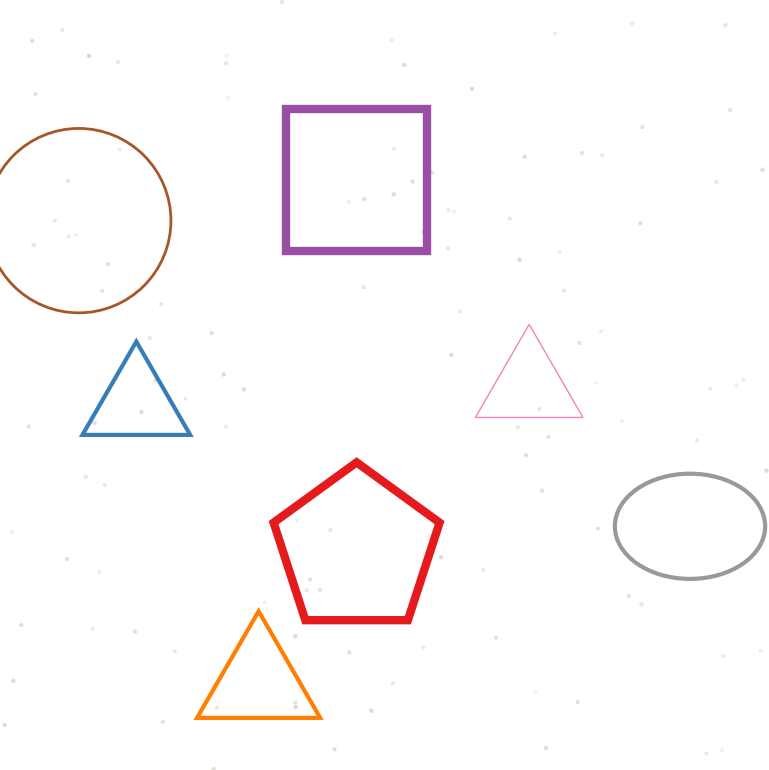[{"shape": "pentagon", "thickness": 3, "radius": 0.57, "center": [0.463, 0.286]}, {"shape": "triangle", "thickness": 1.5, "radius": 0.4, "center": [0.177, 0.476]}, {"shape": "square", "thickness": 3, "radius": 0.46, "center": [0.463, 0.767]}, {"shape": "triangle", "thickness": 1.5, "radius": 0.46, "center": [0.336, 0.114]}, {"shape": "circle", "thickness": 1, "radius": 0.6, "center": [0.102, 0.713]}, {"shape": "triangle", "thickness": 0.5, "radius": 0.4, "center": [0.687, 0.498]}, {"shape": "oval", "thickness": 1.5, "radius": 0.49, "center": [0.896, 0.316]}]